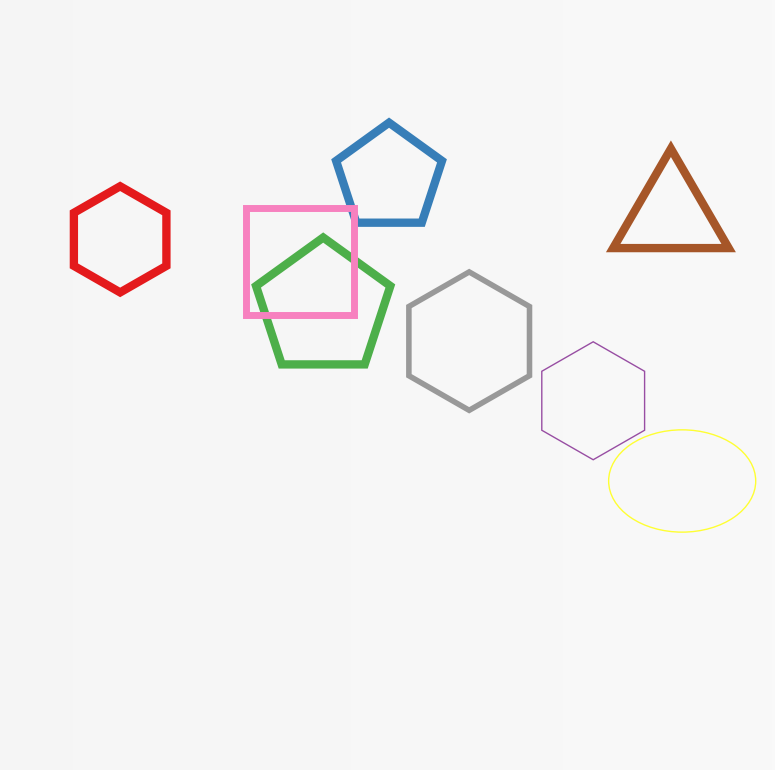[{"shape": "hexagon", "thickness": 3, "radius": 0.34, "center": [0.155, 0.689]}, {"shape": "pentagon", "thickness": 3, "radius": 0.36, "center": [0.502, 0.769]}, {"shape": "pentagon", "thickness": 3, "radius": 0.46, "center": [0.417, 0.6]}, {"shape": "hexagon", "thickness": 0.5, "radius": 0.38, "center": [0.765, 0.48]}, {"shape": "oval", "thickness": 0.5, "radius": 0.47, "center": [0.88, 0.375]}, {"shape": "triangle", "thickness": 3, "radius": 0.43, "center": [0.866, 0.721]}, {"shape": "square", "thickness": 2.5, "radius": 0.35, "center": [0.387, 0.661]}, {"shape": "hexagon", "thickness": 2, "radius": 0.45, "center": [0.605, 0.557]}]